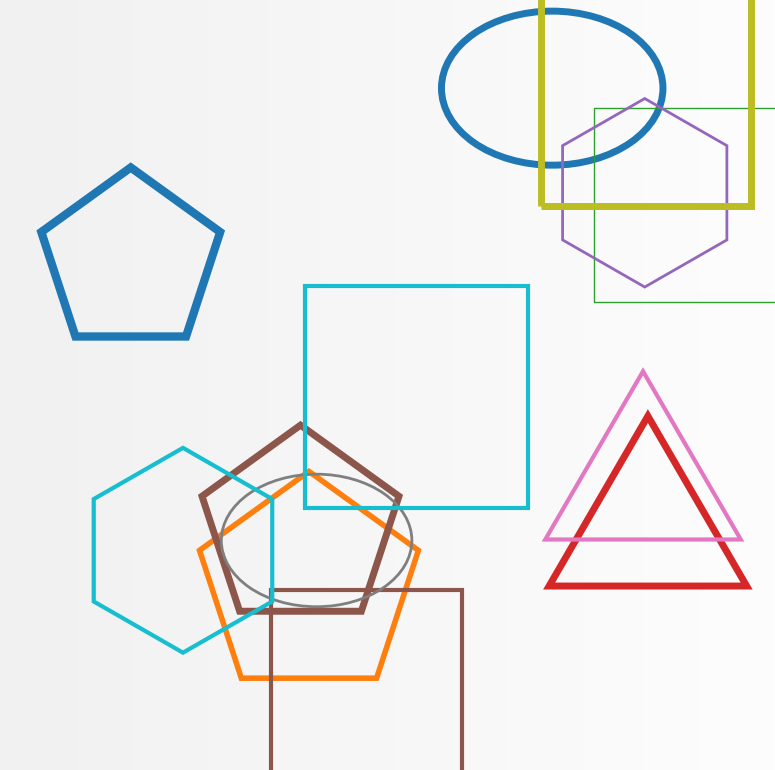[{"shape": "oval", "thickness": 2.5, "radius": 0.71, "center": [0.713, 0.886]}, {"shape": "pentagon", "thickness": 3, "radius": 0.61, "center": [0.169, 0.661]}, {"shape": "pentagon", "thickness": 2, "radius": 0.74, "center": [0.399, 0.239]}, {"shape": "square", "thickness": 0.5, "radius": 0.63, "center": [0.893, 0.734]}, {"shape": "triangle", "thickness": 2.5, "radius": 0.74, "center": [0.836, 0.312]}, {"shape": "hexagon", "thickness": 1, "radius": 0.61, "center": [0.832, 0.75]}, {"shape": "square", "thickness": 1.5, "radius": 0.61, "center": [0.473, 0.111]}, {"shape": "pentagon", "thickness": 2.5, "radius": 0.67, "center": [0.388, 0.314]}, {"shape": "triangle", "thickness": 1.5, "radius": 0.73, "center": [0.83, 0.372]}, {"shape": "oval", "thickness": 1, "radius": 0.61, "center": [0.408, 0.298]}, {"shape": "square", "thickness": 2.5, "radius": 0.68, "center": [0.834, 0.869]}, {"shape": "hexagon", "thickness": 1.5, "radius": 0.66, "center": [0.236, 0.285]}, {"shape": "square", "thickness": 1.5, "radius": 0.72, "center": [0.538, 0.484]}]